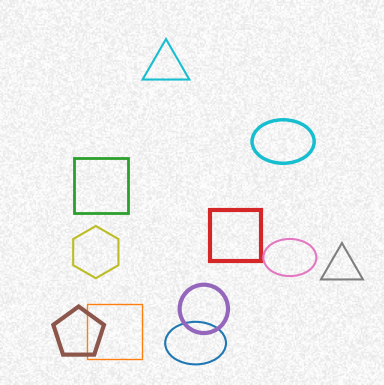[{"shape": "oval", "thickness": 1.5, "radius": 0.39, "center": [0.508, 0.109]}, {"shape": "square", "thickness": 1, "radius": 0.36, "center": [0.298, 0.14]}, {"shape": "square", "thickness": 2, "radius": 0.35, "center": [0.263, 0.518]}, {"shape": "square", "thickness": 3, "radius": 0.34, "center": [0.612, 0.388]}, {"shape": "circle", "thickness": 3, "radius": 0.31, "center": [0.529, 0.198]}, {"shape": "pentagon", "thickness": 3, "radius": 0.35, "center": [0.204, 0.135]}, {"shape": "oval", "thickness": 1.5, "radius": 0.34, "center": [0.753, 0.331]}, {"shape": "triangle", "thickness": 1.5, "radius": 0.32, "center": [0.888, 0.306]}, {"shape": "hexagon", "thickness": 1.5, "radius": 0.34, "center": [0.249, 0.345]}, {"shape": "triangle", "thickness": 1.5, "radius": 0.35, "center": [0.431, 0.828]}, {"shape": "oval", "thickness": 2.5, "radius": 0.4, "center": [0.735, 0.632]}]